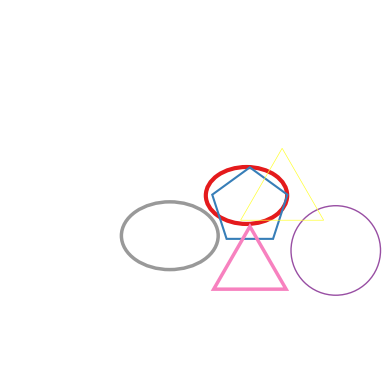[{"shape": "oval", "thickness": 3, "radius": 0.53, "center": [0.64, 0.492]}, {"shape": "pentagon", "thickness": 1.5, "radius": 0.51, "center": [0.649, 0.463]}, {"shape": "circle", "thickness": 1, "radius": 0.58, "center": [0.872, 0.349]}, {"shape": "triangle", "thickness": 0.5, "radius": 0.62, "center": [0.733, 0.49]}, {"shape": "triangle", "thickness": 2.5, "radius": 0.54, "center": [0.649, 0.303]}, {"shape": "oval", "thickness": 2.5, "radius": 0.63, "center": [0.441, 0.388]}]